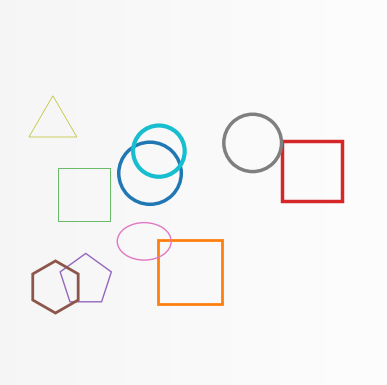[{"shape": "circle", "thickness": 2.5, "radius": 0.4, "center": [0.387, 0.55]}, {"shape": "square", "thickness": 2, "radius": 0.41, "center": [0.49, 0.294]}, {"shape": "square", "thickness": 0.5, "radius": 0.34, "center": [0.217, 0.495]}, {"shape": "square", "thickness": 2.5, "radius": 0.39, "center": [0.805, 0.556]}, {"shape": "pentagon", "thickness": 1, "radius": 0.35, "center": [0.221, 0.272]}, {"shape": "hexagon", "thickness": 2, "radius": 0.34, "center": [0.143, 0.255]}, {"shape": "oval", "thickness": 1, "radius": 0.35, "center": [0.372, 0.373]}, {"shape": "circle", "thickness": 2.5, "radius": 0.37, "center": [0.652, 0.629]}, {"shape": "triangle", "thickness": 0.5, "radius": 0.36, "center": [0.136, 0.68]}, {"shape": "circle", "thickness": 3, "radius": 0.33, "center": [0.41, 0.607]}]